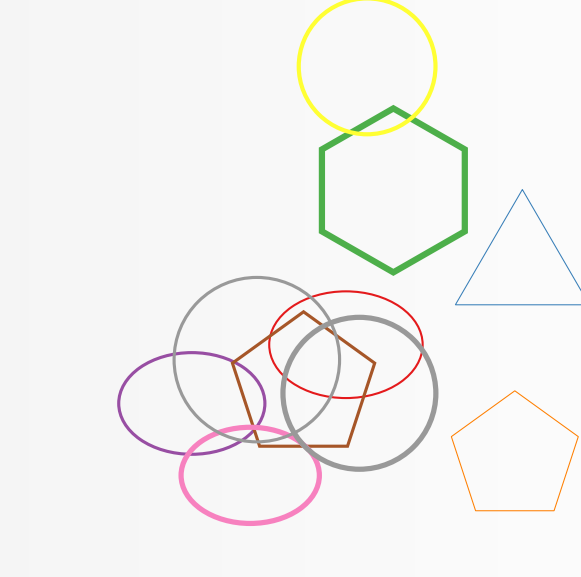[{"shape": "oval", "thickness": 1, "radius": 0.66, "center": [0.595, 0.402]}, {"shape": "triangle", "thickness": 0.5, "radius": 0.67, "center": [0.899, 0.538]}, {"shape": "hexagon", "thickness": 3, "radius": 0.71, "center": [0.677, 0.669]}, {"shape": "oval", "thickness": 1.5, "radius": 0.63, "center": [0.33, 0.301]}, {"shape": "pentagon", "thickness": 0.5, "radius": 0.57, "center": [0.886, 0.208]}, {"shape": "circle", "thickness": 2, "radius": 0.59, "center": [0.632, 0.884]}, {"shape": "pentagon", "thickness": 1.5, "radius": 0.64, "center": [0.522, 0.331]}, {"shape": "oval", "thickness": 2.5, "radius": 0.59, "center": [0.43, 0.176]}, {"shape": "circle", "thickness": 1.5, "radius": 0.71, "center": [0.442, 0.376]}, {"shape": "circle", "thickness": 2.5, "radius": 0.66, "center": [0.618, 0.318]}]